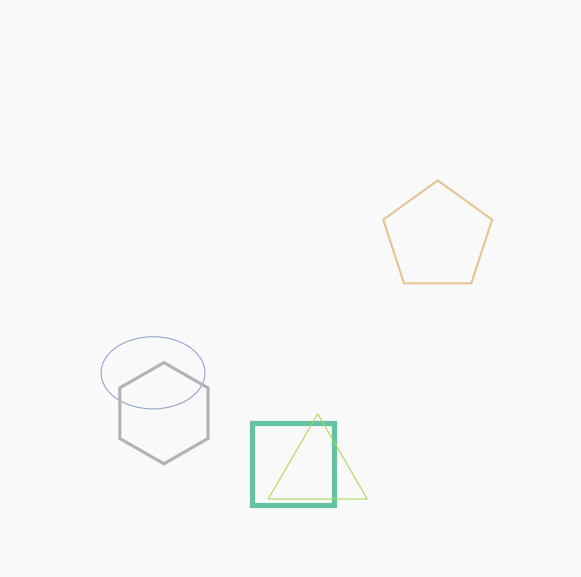[{"shape": "square", "thickness": 2.5, "radius": 0.36, "center": [0.504, 0.196]}, {"shape": "oval", "thickness": 0.5, "radius": 0.45, "center": [0.263, 0.354]}, {"shape": "triangle", "thickness": 0.5, "radius": 0.49, "center": [0.547, 0.184]}, {"shape": "pentagon", "thickness": 1, "radius": 0.49, "center": [0.753, 0.588]}, {"shape": "hexagon", "thickness": 1.5, "radius": 0.44, "center": [0.282, 0.284]}]